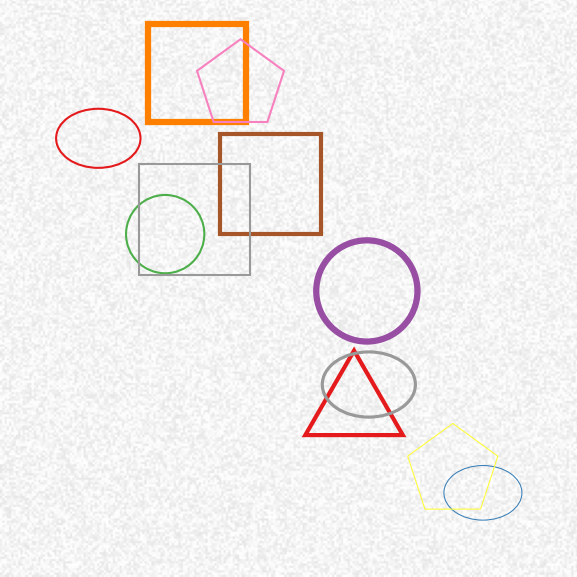[{"shape": "oval", "thickness": 1, "radius": 0.37, "center": [0.17, 0.76]}, {"shape": "triangle", "thickness": 2, "radius": 0.49, "center": [0.613, 0.294]}, {"shape": "oval", "thickness": 0.5, "radius": 0.34, "center": [0.836, 0.146]}, {"shape": "circle", "thickness": 1, "radius": 0.34, "center": [0.286, 0.594]}, {"shape": "circle", "thickness": 3, "radius": 0.44, "center": [0.635, 0.495]}, {"shape": "square", "thickness": 3, "radius": 0.42, "center": [0.341, 0.872]}, {"shape": "pentagon", "thickness": 0.5, "radius": 0.41, "center": [0.784, 0.184]}, {"shape": "square", "thickness": 2, "radius": 0.43, "center": [0.468, 0.681]}, {"shape": "pentagon", "thickness": 1, "radius": 0.4, "center": [0.416, 0.852]}, {"shape": "square", "thickness": 1, "radius": 0.48, "center": [0.337, 0.618]}, {"shape": "oval", "thickness": 1.5, "radius": 0.4, "center": [0.639, 0.333]}]